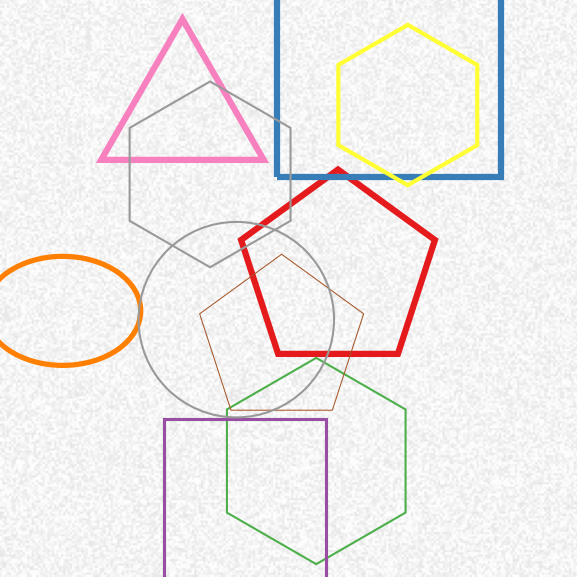[{"shape": "pentagon", "thickness": 3, "radius": 0.88, "center": [0.585, 0.529]}, {"shape": "square", "thickness": 3, "radius": 0.97, "center": [0.674, 0.887]}, {"shape": "hexagon", "thickness": 1, "radius": 0.89, "center": [0.548, 0.201]}, {"shape": "square", "thickness": 1.5, "radius": 0.7, "center": [0.424, 0.134]}, {"shape": "oval", "thickness": 2.5, "radius": 0.67, "center": [0.109, 0.461]}, {"shape": "hexagon", "thickness": 2, "radius": 0.69, "center": [0.706, 0.817]}, {"shape": "pentagon", "thickness": 0.5, "radius": 0.75, "center": [0.488, 0.41]}, {"shape": "triangle", "thickness": 3, "radius": 0.81, "center": [0.316, 0.804]}, {"shape": "circle", "thickness": 1, "radius": 0.85, "center": [0.409, 0.446]}, {"shape": "hexagon", "thickness": 1, "radius": 0.8, "center": [0.364, 0.697]}]